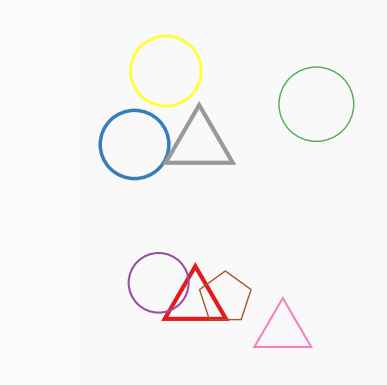[{"shape": "triangle", "thickness": 3, "radius": 0.46, "center": [0.504, 0.217]}, {"shape": "circle", "thickness": 2.5, "radius": 0.44, "center": [0.347, 0.625]}, {"shape": "circle", "thickness": 1, "radius": 0.48, "center": [0.816, 0.729]}, {"shape": "circle", "thickness": 1.5, "radius": 0.39, "center": [0.409, 0.265]}, {"shape": "circle", "thickness": 2, "radius": 0.45, "center": [0.428, 0.816]}, {"shape": "pentagon", "thickness": 1, "radius": 0.35, "center": [0.581, 0.226]}, {"shape": "triangle", "thickness": 1.5, "radius": 0.42, "center": [0.73, 0.141]}, {"shape": "triangle", "thickness": 3, "radius": 0.5, "center": [0.514, 0.627]}]